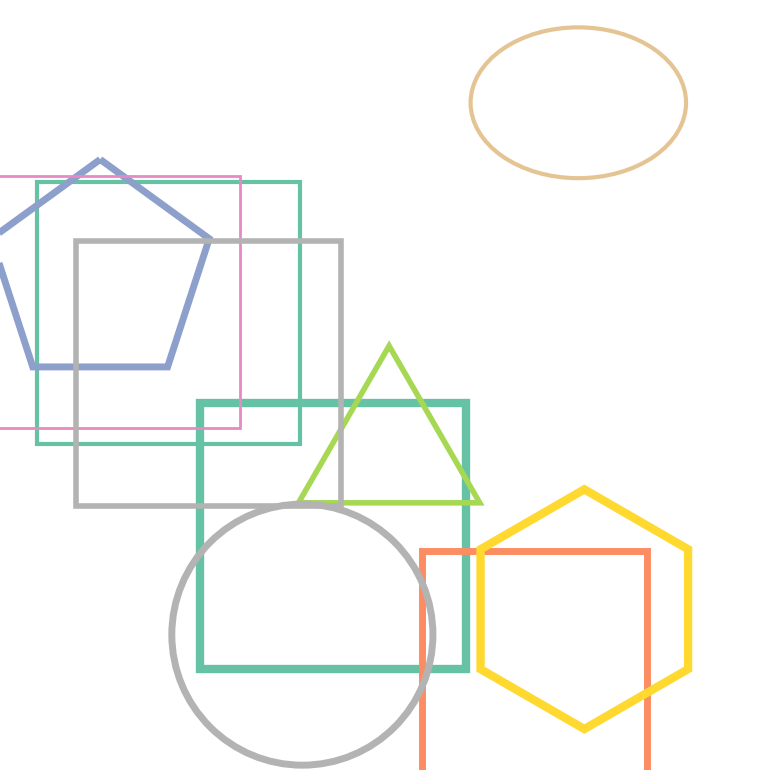[{"shape": "square", "thickness": 1.5, "radius": 0.85, "center": [0.219, 0.593]}, {"shape": "square", "thickness": 3, "radius": 0.86, "center": [0.432, 0.304]}, {"shape": "square", "thickness": 2.5, "radius": 0.73, "center": [0.695, 0.139]}, {"shape": "pentagon", "thickness": 2.5, "radius": 0.74, "center": [0.13, 0.644]}, {"shape": "square", "thickness": 1, "radius": 0.82, "center": [0.148, 0.608]}, {"shape": "triangle", "thickness": 2, "radius": 0.68, "center": [0.505, 0.415]}, {"shape": "hexagon", "thickness": 3, "radius": 0.78, "center": [0.759, 0.209]}, {"shape": "oval", "thickness": 1.5, "radius": 0.7, "center": [0.751, 0.867]}, {"shape": "circle", "thickness": 2.5, "radius": 0.85, "center": [0.393, 0.176]}, {"shape": "square", "thickness": 2, "radius": 0.86, "center": [0.271, 0.515]}]